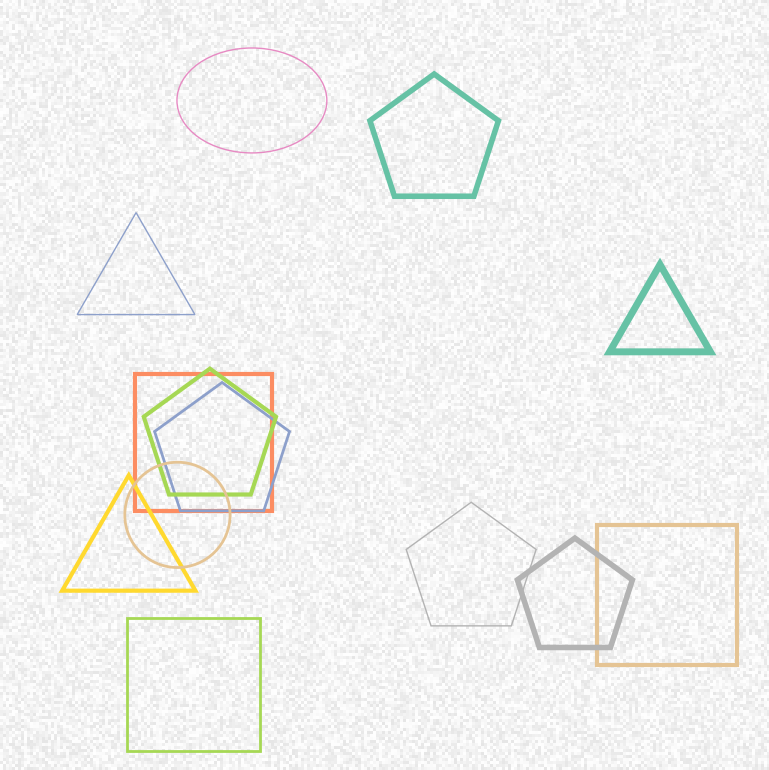[{"shape": "triangle", "thickness": 2.5, "radius": 0.38, "center": [0.857, 0.581]}, {"shape": "pentagon", "thickness": 2, "radius": 0.44, "center": [0.564, 0.816]}, {"shape": "square", "thickness": 1.5, "radius": 0.44, "center": [0.264, 0.426]}, {"shape": "pentagon", "thickness": 1, "radius": 0.46, "center": [0.288, 0.411]}, {"shape": "triangle", "thickness": 0.5, "radius": 0.44, "center": [0.177, 0.636]}, {"shape": "oval", "thickness": 0.5, "radius": 0.49, "center": [0.327, 0.87]}, {"shape": "square", "thickness": 1, "radius": 0.43, "center": [0.252, 0.111]}, {"shape": "pentagon", "thickness": 1.5, "radius": 0.45, "center": [0.273, 0.431]}, {"shape": "triangle", "thickness": 1.5, "radius": 0.5, "center": [0.167, 0.283]}, {"shape": "circle", "thickness": 1, "radius": 0.34, "center": [0.23, 0.331]}, {"shape": "square", "thickness": 1.5, "radius": 0.45, "center": [0.867, 0.227]}, {"shape": "pentagon", "thickness": 2, "radius": 0.39, "center": [0.747, 0.223]}, {"shape": "pentagon", "thickness": 0.5, "radius": 0.44, "center": [0.612, 0.259]}]